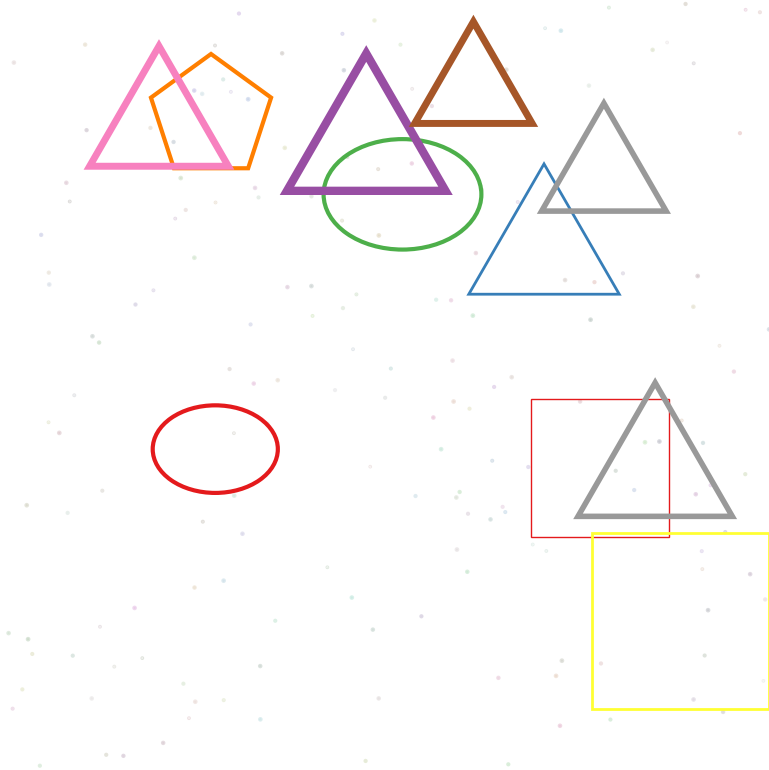[{"shape": "oval", "thickness": 1.5, "radius": 0.41, "center": [0.28, 0.417]}, {"shape": "square", "thickness": 0.5, "radius": 0.45, "center": [0.779, 0.392]}, {"shape": "triangle", "thickness": 1, "radius": 0.56, "center": [0.707, 0.674]}, {"shape": "oval", "thickness": 1.5, "radius": 0.51, "center": [0.523, 0.748]}, {"shape": "triangle", "thickness": 3, "radius": 0.59, "center": [0.476, 0.812]}, {"shape": "pentagon", "thickness": 1.5, "radius": 0.41, "center": [0.274, 0.848]}, {"shape": "square", "thickness": 1, "radius": 0.57, "center": [0.884, 0.194]}, {"shape": "triangle", "thickness": 2.5, "radius": 0.44, "center": [0.615, 0.884]}, {"shape": "triangle", "thickness": 2.5, "radius": 0.52, "center": [0.206, 0.836]}, {"shape": "triangle", "thickness": 2, "radius": 0.58, "center": [0.851, 0.387]}, {"shape": "triangle", "thickness": 2, "radius": 0.47, "center": [0.784, 0.773]}]